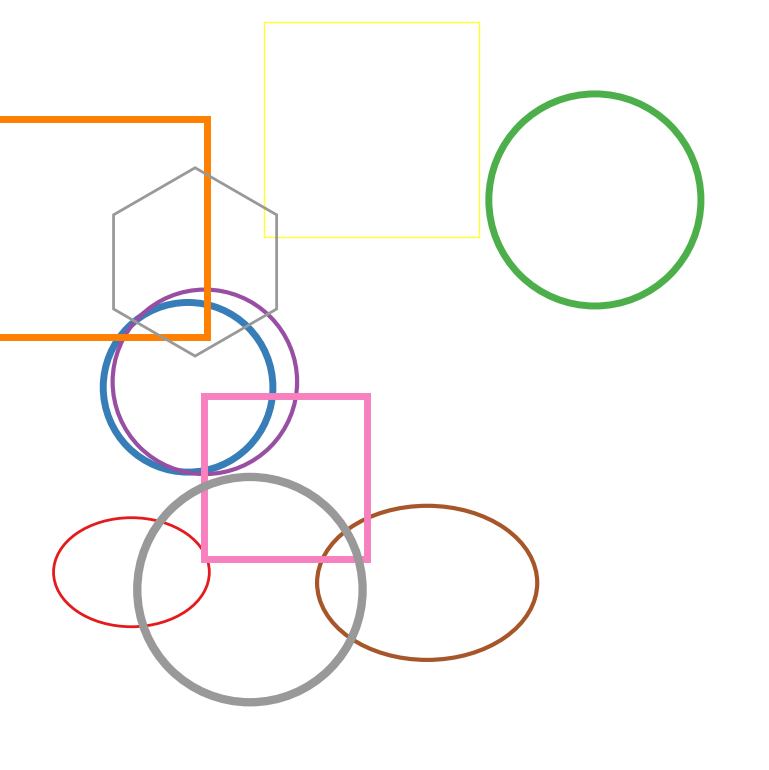[{"shape": "oval", "thickness": 1, "radius": 0.51, "center": [0.171, 0.257]}, {"shape": "circle", "thickness": 2.5, "radius": 0.55, "center": [0.244, 0.497]}, {"shape": "circle", "thickness": 2.5, "radius": 0.69, "center": [0.773, 0.74]}, {"shape": "circle", "thickness": 1.5, "radius": 0.6, "center": [0.266, 0.504]}, {"shape": "square", "thickness": 2.5, "radius": 0.71, "center": [0.127, 0.704]}, {"shape": "square", "thickness": 0.5, "radius": 0.7, "center": [0.483, 0.831]}, {"shape": "oval", "thickness": 1.5, "radius": 0.71, "center": [0.555, 0.243]}, {"shape": "square", "thickness": 2.5, "radius": 0.53, "center": [0.371, 0.38]}, {"shape": "hexagon", "thickness": 1, "radius": 0.61, "center": [0.253, 0.66]}, {"shape": "circle", "thickness": 3, "radius": 0.73, "center": [0.325, 0.234]}]